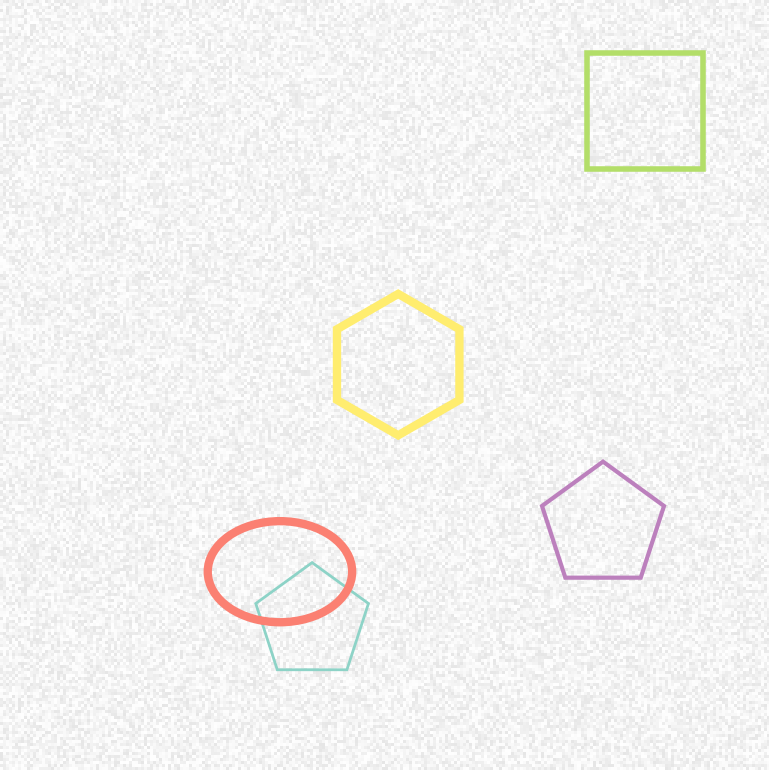[{"shape": "pentagon", "thickness": 1, "radius": 0.38, "center": [0.405, 0.192]}, {"shape": "oval", "thickness": 3, "radius": 0.47, "center": [0.364, 0.258]}, {"shape": "square", "thickness": 2, "radius": 0.38, "center": [0.837, 0.856]}, {"shape": "pentagon", "thickness": 1.5, "radius": 0.42, "center": [0.783, 0.317]}, {"shape": "hexagon", "thickness": 3, "radius": 0.46, "center": [0.517, 0.526]}]